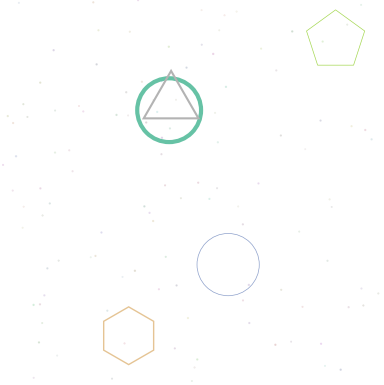[{"shape": "circle", "thickness": 3, "radius": 0.41, "center": [0.439, 0.714]}, {"shape": "circle", "thickness": 0.5, "radius": 0.4, "center": [0.593, 0.313]}, {"shape": "pentagon", "thickness": 0.5, "radius": 0.4, "center": [0.872, 0.895]}, {"shape": "hexagon", "thickness": 1, "radius": 0.37, "center": [0.334, 0.128]}, {"shape": "triangle", "thickness": 1.5, "radius": 0.41, "center": [0.444, 0.734]}]